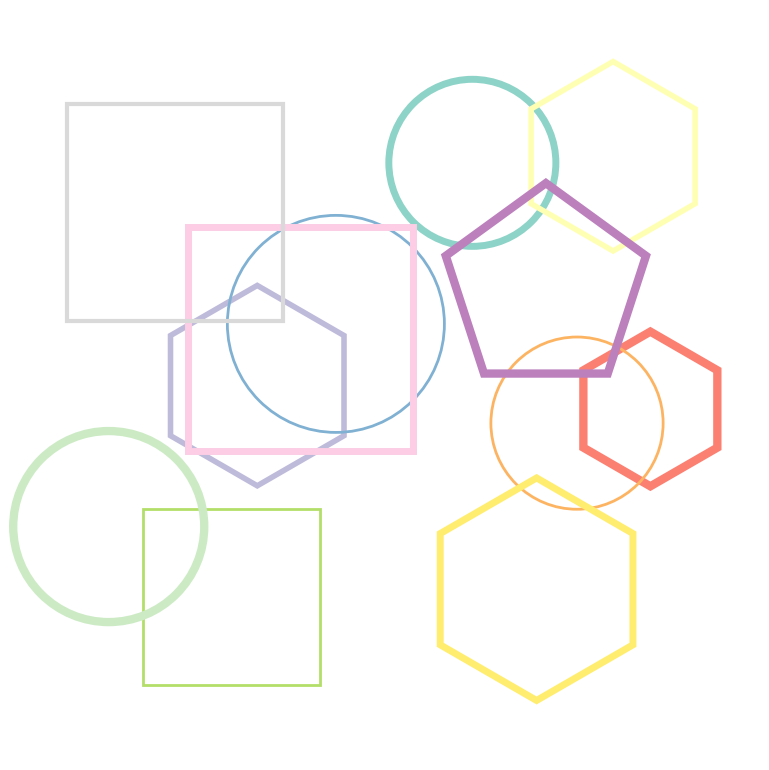[{"shape": "circle", "thickness": 2.5, "radius": 0.54, "center": [0.613, 0.789]}, {"shape": "hexagon", "thickness": 2, "radius": 0.62, "center": [0.796, 0.797]}, {"shape": "hexagon", "thickness": 2, "radius": 0.65, "center": [0.334, 0.499]}, {"shape": "hexagon", "thickness": 3, "radius": 0.5, "center": [0.845, 0.469]}, {"shape": "circle", "thickness": 1, "radius": 0.7, "center": [0.436, 0.579]}, {"shape": "circle", "thickness": 1, "radius": 0.56, "center": [0.749, 0.45]}, {"shape": "square", "thickness": 1, "radius": 0.57, "center": [0.301, 0.225]}, {"shape": "square", "thickness": 2.5, "radius": 0.73, "center": [0.39, 0.56]}, {"shape": "square", "thickness": 1.5, "radius": 0.7, "center": [0.227, 0.724]}, {"shape": "pentagon", "thickness": 3, "radius": 0.68, "center": [0.709, 0.625]}, {"shape": "circle", "thickness": 3, "radius": 0.62, "center": [0.141, 0.316]}, {"shape": "hexagon", "thickness": 2.5, "radius": 0.72, "center": [0.697, 0.235]}]